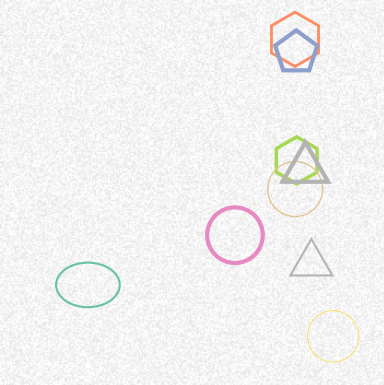[{"shape": "oval", "thickness": 1.5, "radius": 0.41, "center": [0.228, 0.26]}, {"shape": "hexagon", "thickness": 2, "radius": 0.35, "center": [0.766, 0.898]}, {"shape": "pentagon", "thickness": 3, "radius": 0.29, "center": [0.769, 0.864]}, {"shape": "circle", "thickness": 3, "radius": 0.36, "center": [0.61, 0.389]}, {"shape": "hexagon", "thickness": 2.5, "radius": 0.31, "center": [0.771, 0.583]}, {"shape": "circle", "thickness": 0.5, "radius": 0.33, "center": [0.865, 0.126]}, {"shape": "circle", "thickness": 1, "radius": 0.36, "center": [0.767, 0.509]}, {"shape": "triangle", "thickness": 3, "radius": 0.34, "center": [0.793, 0.562]}, {"shape": "triangle", "thickness": 1.5, "radius": 0.32, "center": [0.809, 0.316]}]